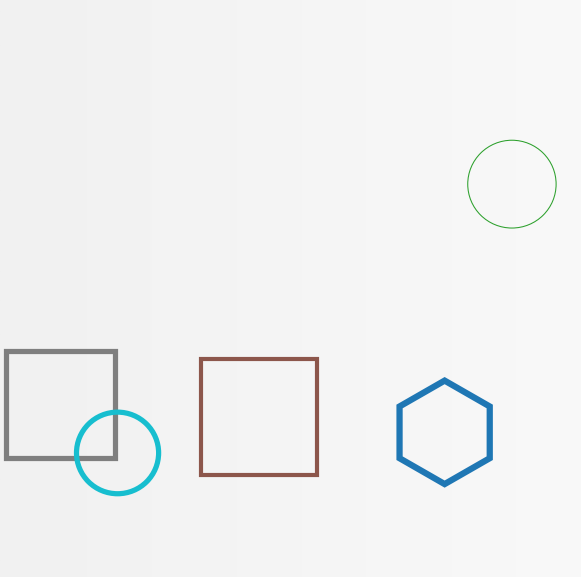[{"shape": "hexagon", "thickness": 3, "radius": 0.45, "center": [0.765, 0.25]}, {"shape": "circle", "thickness": 0.5, "radius": 0.38, "center": [0.881, 0.68]}, {"shape": "square", "thickness": 2, "radius": 0.5, "center": [0.446, 0.277]}, {"shape": "square", "thickness": 2.5, "radius": 0.47, "center": [0.104, 0.299]}, {"shape": "circle", "thickness": 2.5, "radius": 0.35, "center": [0.202, 0.215]}]